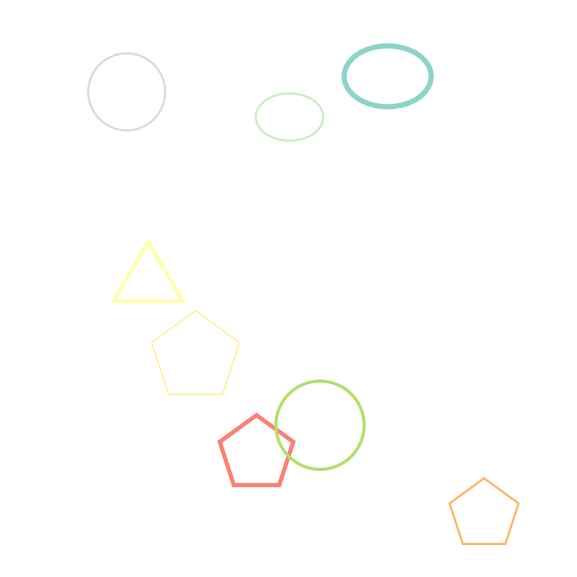[{"shape": "oval", "thickness": 2.5, "radius": 0.38, "center": [0.671, 0.867]}, {"shape": "triangle", "thickness": 2, "radius": 0.35, "center": [0.257, 0.512]}, {"shape": "pentagon", "thickness": 2, "radius": 0.33, "center": [0.444, 0.213]}, {"shape": "pentagon", "thickness": 1, "radius": 0.31, "center": [0.838, 0.108]}, {"shape": "circle", "thickness": 1.5, "radius": 0.38, "center": [0.554, 0.263]}, {"shape": "circle", "thickness": 1, "radius": 0.33, "center": [0.219, 0.84]}, {"shape": "oval", "thickness": 1, "radius": 0.29, "center": [0.501, 0.796]}, {"shape": "pentagon", "thickness": 0.5, "radius": 0.4, "center": [0.339, 0.381]}]